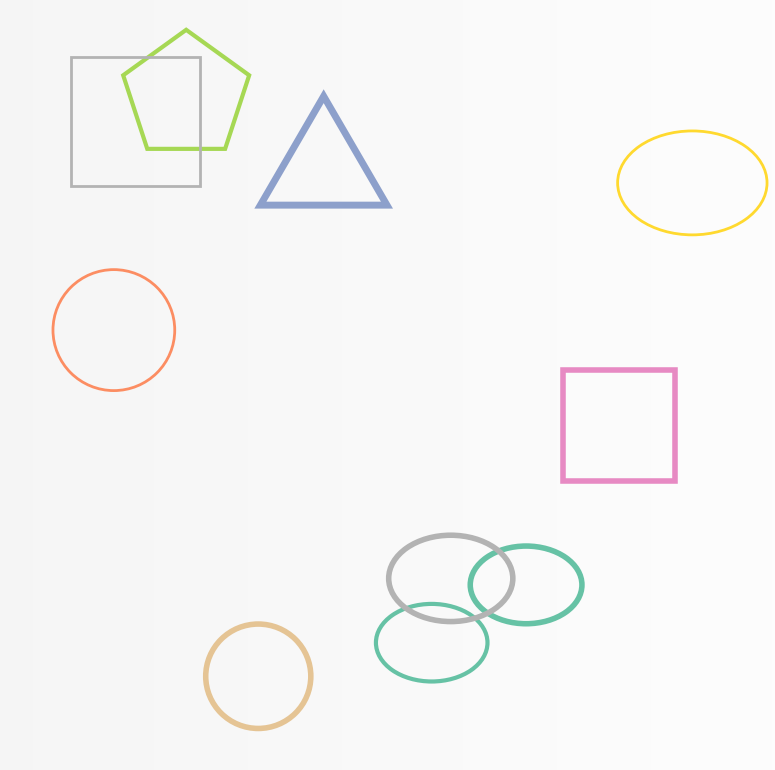[{"shape": "oval", "thickness": 2, "radius": 0.36, "center": [0.679, 0.24]}, {"shape": "oval", "thickness": 1.5, "radius": 0.36, "center": [0.557, 0.165]}, {"shape": "circle", "thickness": 1, "radius": 0.39, "center": [0.147, 0.571]}, {"shape": "triangle", "thickness": 2.5, "radius": 0.47, "center": [0.418, 0.781]}, {"shape": "square", "thickness": 2, "radius": 0.36, "center": [0.799, 0.447]}, {"shape": "pentagon", "thickness": 1.5, "radius": 0.43, "center": [0.24, 0.876]}, {"shape": "oval", "thickness": 1, "radius": 0.48, "center": [0.893, 0.762]}, {"shape": "circle", "thickness": 2, "radius": 0.34, "center": [0.333, 0.122]}, {"shape": "square", "thickness": 1, "radius": 0.42, "center": [0.175, 0.842]}, {"shape": "oval", "thickness": 2, "radius": 0.4, "center": [0.582, 0.249]}]